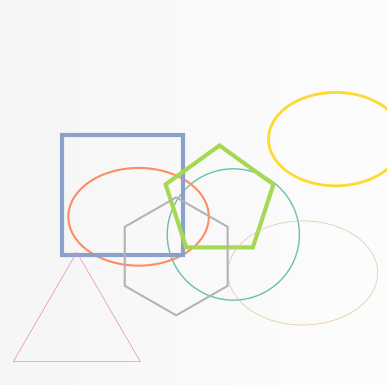[{"shape": "circle", "thickness": 1, "radius": 0.85, "center": [0.602, 0.391]}, {"shape": "oval", "thickness": 1.5, "radius": 0.91, "center": [0.358, 0.437]}, {"shape": "square", "thickness": 3, "radius": 0.78, "center": [0.316, 0.494]}, {"shape": "triangle", "thickness": 0.5, "radius": 0.95, "center": [0.198, 0.155]}, {"shape": "pentagon", "thickness": 3, "radius": 0.73, "center": [0.567, 0.476]}, {"shape": "oval", "thickness": 2, "radius": 0.87, "center": [0.866, 0.639]}, {"shape": "oval", "thickness": 0.5, "radius": 0.97, "center": [0.781, 0.291]}, {"shape": "hexagon", "thickness": 1.5, "radius": 0.77, "center": [0.455, 0.334]}]